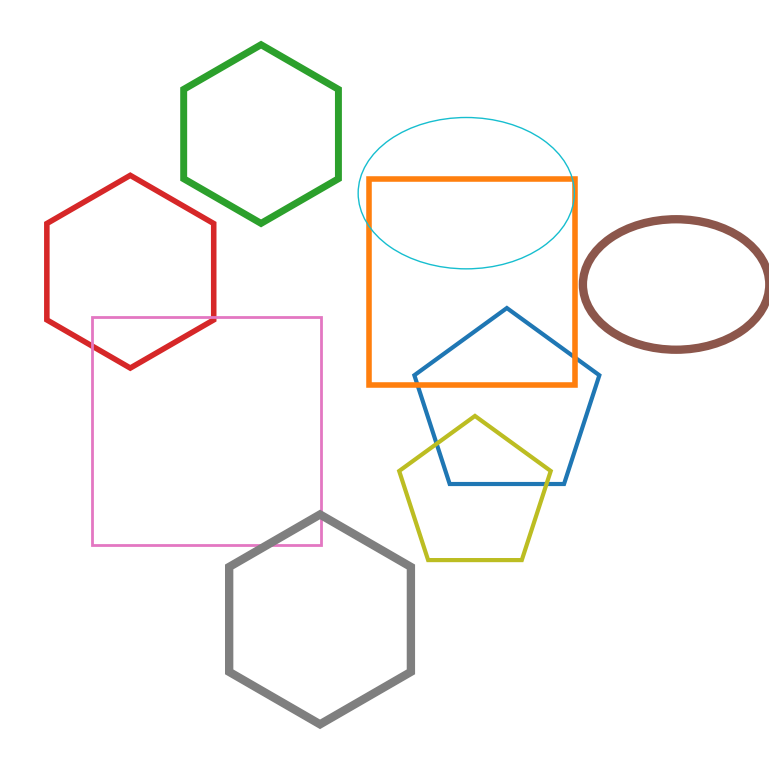[{"shape": "pentagon", "thickness": 1.5, "radius": 0.63, "center": [0.658, 0.474]}, {"shape": "square", "thickness": 2, "radius": 0.67, "center": [0.613, 0.634]}, {"shape": "hexagon", "thickness": 2.5, "radius": 0.58, "center": [0.339, 0.826]}, {"shape": "hexagon", "thickness": 2, "radius": 0.63, "center": [0.169, 0.647]}, {"shape": "oval", "thickness": 3, "radius": 0.61, "center": [0.878, 0.631]}, {"shape": "square", "thickness": 1, "radius": 0.74, "center": [0.268, 0.44]}, {"shape": "hexagon", "thickness": 3, "radius": 0.68, "center": [0.416, 0.196]}, {"shape": "pentagon", "thickness": 1.5, "radius": 0.52, "center": [0.617, 0.356]}, {"shape": "oval", "thickness": 0.5, "radius": 0.7, "center": [0.606, 0.749]}]